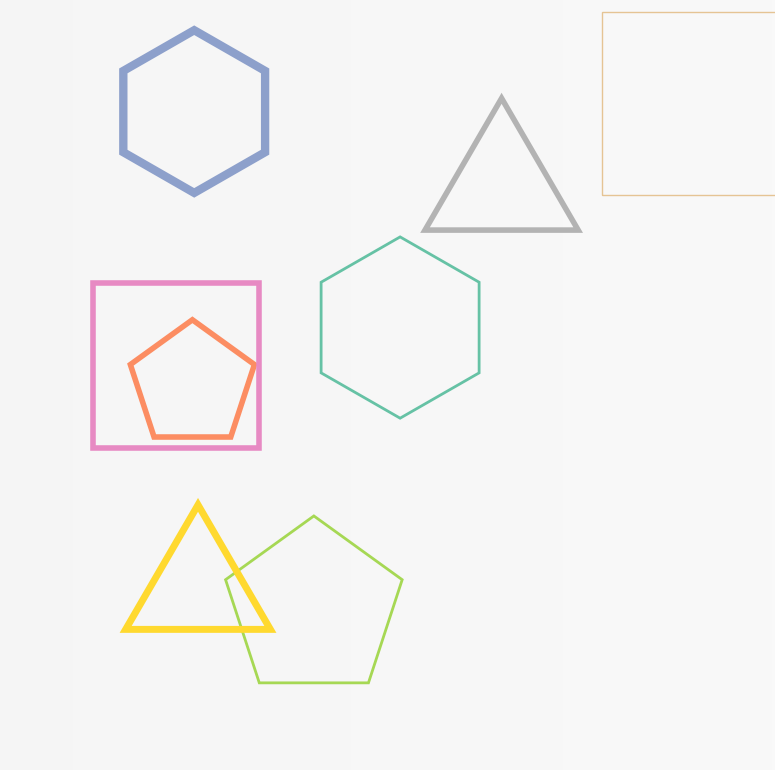[{"shape": "hexagon", "thickness": 1, "radius": 0.59, "center": [0.516, 0.575]}, {"shape": "pentagon", "thickness": 2, "radius": 0.42, "center": [0.248, 0.501]}, {"shape": "hexagon", "thickness": 3, "radius": 0.53, "center": [0.251, 0.855]}, {"shape": "square", "thickness": 2, "radius": 0.53, "center": [0.227, 0.525]}, {"shape": "pentagon", "thickness": 1, "radius": 0.6, "center": [0.405, 0.21]}, {"shape": "triangle", "thickness": 2.5, "radius": 0.54, "center": [0.256, 0.237]}, {"shape": "square", "thickness": 0.5, "radius": 0.59, "center": [0.895, 0.865]}, {"shape": "triangle", "thickness": 2, "radius": 0.57, "center": [0.647, 0.758]}]